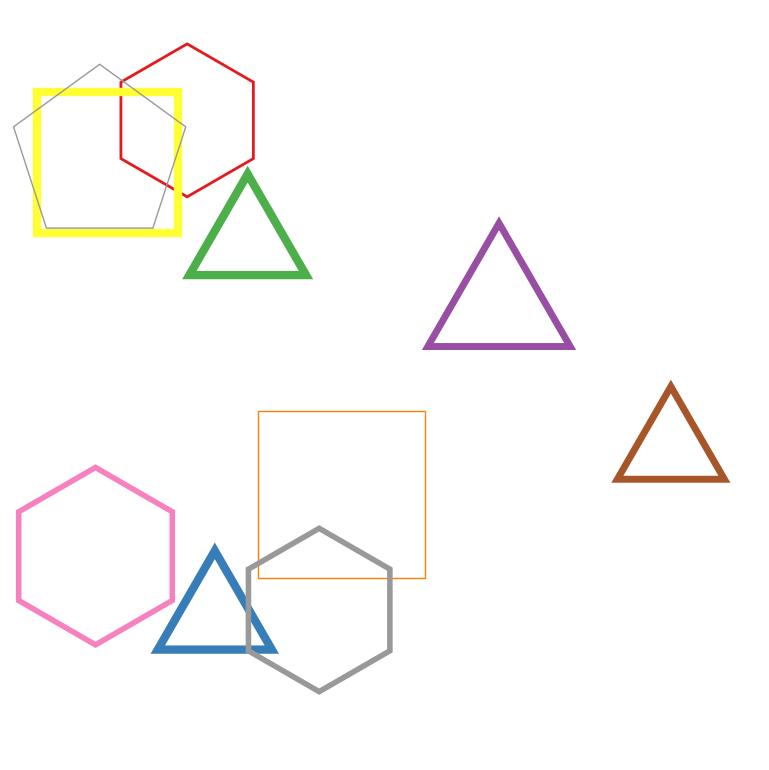[{"shape": "hexagon", "thickness": 1, "radius": 0.5, "center": [0.243, 0.844]}, {"shape": "triangle", "thickness": 3, "radius": 0.43, "center": [0.279, 0.199]}, {"shape": "triangle", "thickness": 3, "radius": 0.44, "center": [0.322, 0.686]}, {"shape": "triangle", "thickness": 2.5, "radius": 0.53, "center": [0.648, 0.603]}, {"shape": "square", "thickness": 0.5, "radius": 0.54, "center": [0.443, 0.358]}, {"shape": "square", "thickness": 3, "radius": 0.46, "center": [0.14, 0.789]}, {"shape": "triangle", "thickness": 2.5, "radius": 0.4, "center": [0.871, 0.418]}, {"shape": "hexagon", "thickness": 2, "radius": 0.58, "center": [0.124, 0.278]}, {"shape": "hexagon", "thickness": 2, "radius": 0.53, "center": [0.414, 0.208]}, {"shape": "pentagon", "thickness": 0.5, "radius": 0.59, "center": [0.129, 0.799]}]